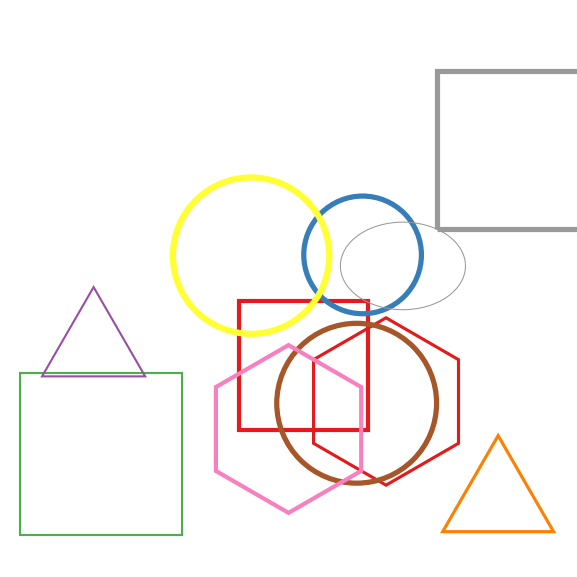[{"shape": "hexagon", "thickness": 1.5, "radius": 0.72, "center": [0.668, 0.304]}, {"shape": "square", "thickness": 2, "radius": 0.56, "center": [0.525, 0.366]}, {"shape": "circle", "thickness": 2.5, "radius": 0.51, "center": [0.628, 0.558]}, {"shape": "square", "thickness": 1, "radius": 0.7, "center": [0.175, 0.213]}, {"shape": "triangle", "thickness": 1, "radius": 0.52, "center": [0.162, 0.399]}, {"shape": "triangle", "thickness": 1.5, "radius": 0.55, "center": [0.863, 0.134]}, {"shape": "circle", "thickness": 3, "radius": 0.68, "center": [0.435, 0.556]}, {"shape": "circle", "thickness": 2.5, "radius": 0.69, "center": [0.618, 0.301]}, {"shape": "hexagon", "thickness": 2, "radius": 0.73, "center": [0.5, 0.256]}, {"shape": "oval", "thickness": 0.5, "radius": 0.54, "center": [0.698, 0.539]}, {"shape": "square", "thickness": 2.5, "radius": 0.68, "center": [0.893, 0.74]}]